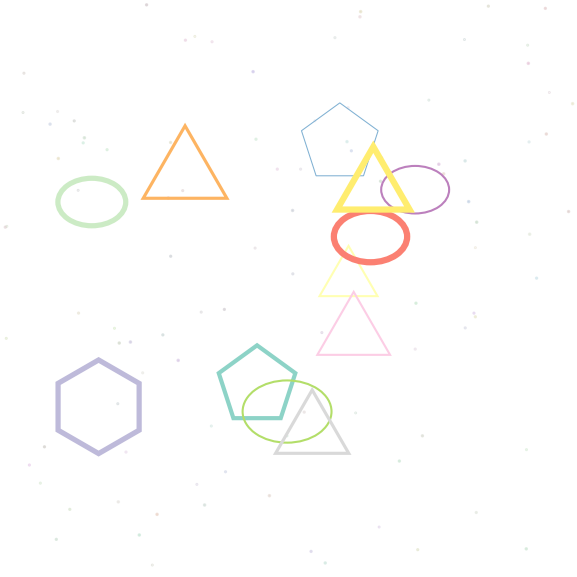[{"shape": "pentagon", "thickness": 2, "radius": 0.35, "center": [0.445, 0.331]}, {"shape": "triangle", "thickness": 1, "radius": 0.29, "center": [0.604, 0.515]}, {"shape": "hexagon", "thickness": 2.5, "radius": 0.41, "center": [0.171, 0.295]}, {"shape": "oval", "thickness": 3, "radius": 0.32, "center": [0.642, 0.589]}, {"shape": "pentagon", "thickness": 0.5, "radius": 0.35, "center": [0.588, 0.751]}, {"shape": "triangle", "thickness": 1.5, "radius": 0.42, "center": [0.32, 0.698]}, {"shape": "oval", "thickness": 1, "radius": 0.38, "center": [0.497, 0.287]}, {"shape": "triangle", "thickness": 1, "radius": 0.36, "center": [0.612, 0.421]}, {"shape": "triangle", "thickness": 1.5, "radius": 0.37, "center": [0.541, 0.251]}, {"shape": "oval", "thickness": 1, "radius": 0.29, "center": [0.719, 0.671]}, {"shape": "oval", "thickness": 2.5, "radius": 0.29, "center": [0.159, 0.649]}, {"shape": "triangle", "thickness": 3, "radius": 0.36, "center": [0.646, 0.673]}]